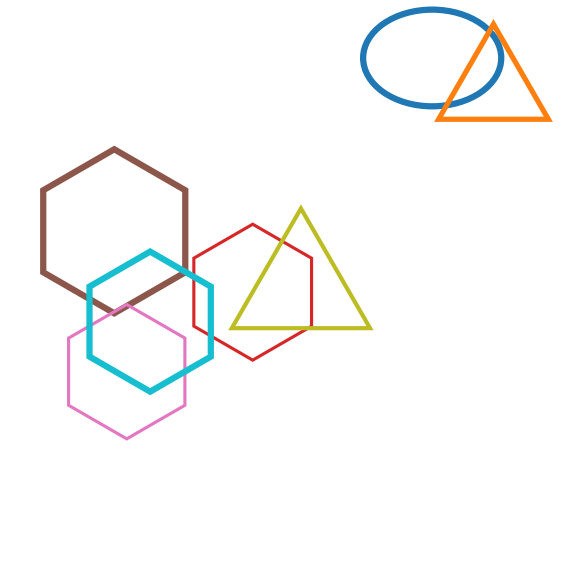[{"shape": "oval", "thickness": 3, "radius": 0.6, "center": [0.748, 0.899]}, {"shape": "triangle", "thickness": 2.5, "radius": 0.55, "center": [0.855, 0.847]}, {"shape": "hexagon", "thickness": 1.5, "radius": 0.59, "center": [0.438, 0.493]}, {"shape": "hexagon", "thickness": 3, "radius": 0.71, "center": [0.198, 0.599]}, {"shape": "hexagon", "thickness": 1.5, "radius": 0.58, "center": [0.219, 0.356]}, {"shape": "triangle", "thickness": 2, "radius": 0.69, "center": [0.521, 0.5]}, {"shape": "hexagon", "thickness": 3, "radius": 0.61, "center": [0.26, 0.442]}]